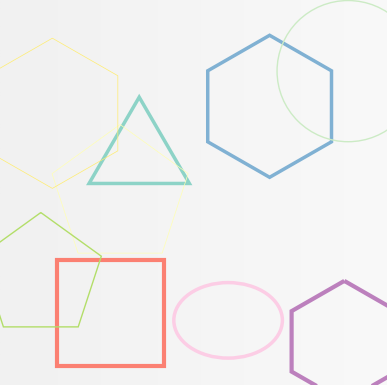[{"shape": "triangle", "thickness": 2.5, "radius": 0.75, "center": [0.359, 0.598]}, {"shape": "pentagon", "thickness": 0.5, "radius": 0.92, "center": [0.31, 0.492]}, {"shape": "square", "thickness": 3, "radius": 0.69, "center": [0.285, 0.187]}, {"shape": "hexagon", "thickness": 2.5, "radius": 0.92, "center": [0.696, 0.724]}, {"shape": "pentagon", "thickness": 1, "radius": 0.82, "center": [0.105, 0.284]}, {"shape": "oval", "thickness": 2.5, "radius": 0.7, "center": [0.589, 0.168]}, {"shape": "hexagon", "thickness": 3, "radius": 0.79, "center": [0.889, 0.113]}, {"shape": "circle", "thickness": 1, "radius": 0.92, "center": [0.898, 0.815]}, {"shape": "hexagon", "thickness": 0.5, "radius": 0.98, "center": [0.135, 0.706]}]